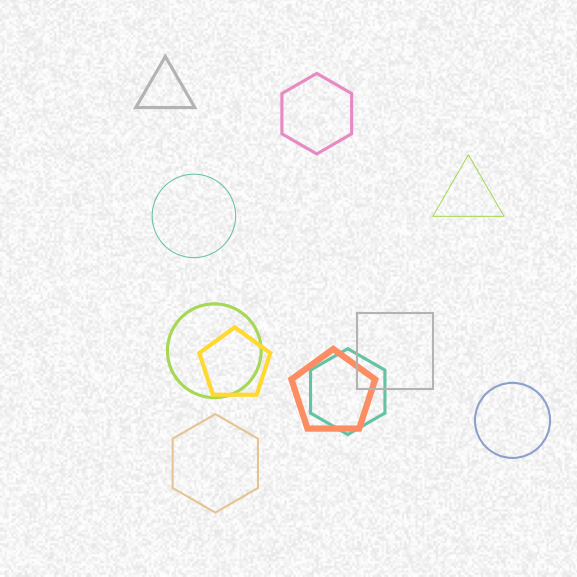[{"shape": "hexagon", "thickness": 1.5, "radius": 0.37, "center": [0.602, 0.321]}, {"shape": "circle", "thickness": 0.5, "radius": 0.36, "center": [0.336, 0.625]}, {"shape": "pentagon", "thickness": 3, "radius": 0.38, "center": [0.577, 0.319]}, {"shape": "circle", "thickness": 1, "radius": 0.33, "center": [0.887, 0.271]}, {"shape": "hexagon", "thickness": 1.5, "radius": 0.35, "center": [0.549, 0.802]}, {"shape": "triangle", "thickness": 0.5, "radius": 0.36, "center": [0.811, 0.66]}, {"shape": "circle", "thickness": 1.5, "radius": 0.41, "center": [0.371, 0.392]}, {"shape": "pentagon", "thickness": 2, "radius": 0.32, "center": [0.407, 0.368]}, {"shape": "hexagon", "thickness": 1, "radius": 0.43, "center": [0.373, 0.197]}, {"shape": "square", "thickness": 1, "radius": 0.33, "center": [0.684, 0.392]}, {"shape": "triangle", "thickness": 1.5, "radius": 0.29, "center": [0.286, 0.842]}]